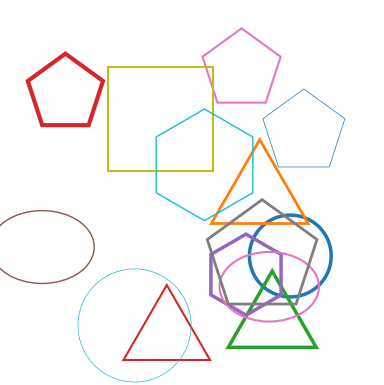[{"shape": "circle", "thickness": 2.5, "radius": 0.53, "center": [0.754, 0.335]}, {"shape": "pentagon", "thickness": 0.5, "radius": 0.56, "center": [0.789, 0.657]}, {"shape": "triangle", "thickness": 2, "radius": 0.73, "center": [0.675, 0.492]}, {"shape": "triangle", "thickness": 2.5, "radius": 0.66, "center": [0.707, 0.164]}, {"shape": "triangle", "thickness": 1.5, "radius": 0.65, "center": [0.433, 0.13]}, {"shape": "pentagon", "thickness": 3, "radius": 0.51, "center": [0.17, 0.758]}, {"shape": "hexagon", "thickness": 2.5, "radius": 0.53, "center": [0.639, 0.287]}, {"shape": "oval", "thickness": 1, "radius": 0.68, "center": [0.109, 0.358]}, {"shape": "oval", "thickness": 1.5, "radius": 0.65, "center": [0.699, 0.255]}, {"shape": "pentagon", "thickness": 1.5, "radius": 0.53, "center": [0.627, 0.82]}, {"shape": "pentagon", "thickness": 2, "radius": 0.75, "center": [0.681, 0.332]}, {"shape": "square", "thickness": 1.5, "radius": 0.68, "center": [0.417, 0.691]}, {"shape": "hexagon", "thickness": 1, "radius": 0.72, "center": [0.531, 0.572]}, {"shape": "circle", "thickness": 0.5, "radius": 0.73, "center": [0.349, 0.155]}]